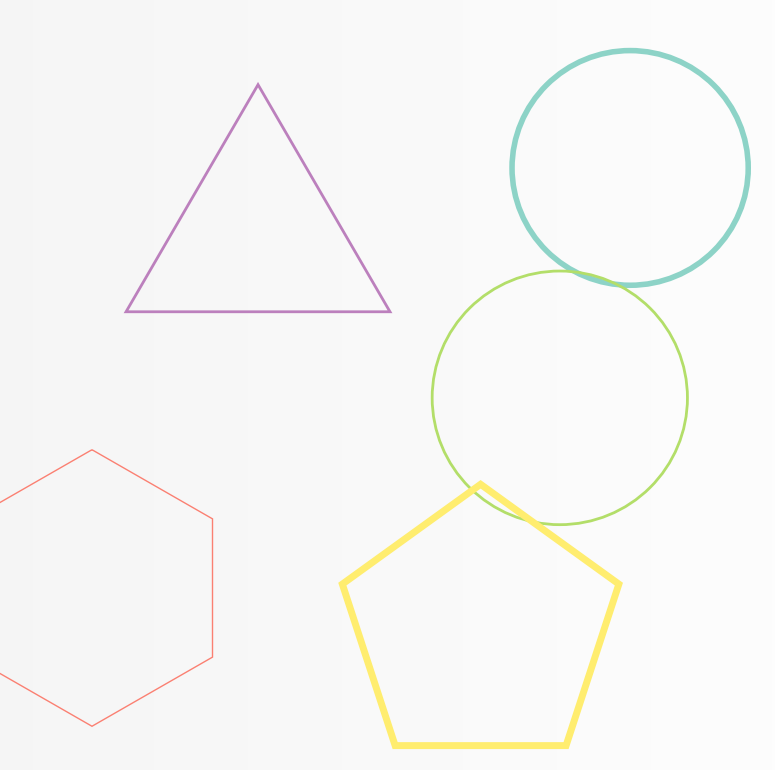[{"shape": "circle", "thickness": 2, "radius": 0.76, "center": [0.813, 0.782]}, {"shape": "hexagon", "thickness": 0.5, "radius": 0.9, "center": [0.119, 0.236]}, {"shape": "circle", "thickness": 1, "radius": 0.82, "center": [0.722, 0.483]}, {"shape": "triangle", "thickness": 1, "radius": 0.98, "center": [0.333, 0.693]}, {"shape": "pentagon", "thickness": 2.5, "radius": 0.94, "center": [0.62, 0.183]}]